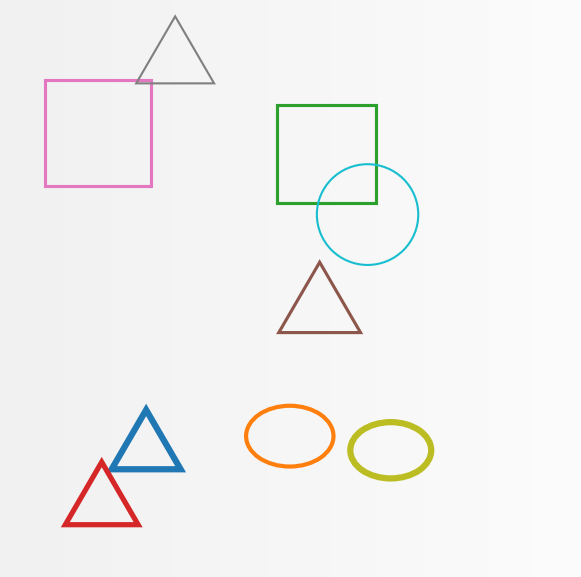[{"shape": "triangle", "thickness": 3, "radius": 0.34, "center": [0.251, 0.221]}, {"shape": "oval", "thickness": 2, "radius": 0.38, "center": [0.499, 0.244]}, {"shape": "square", "thickness": 1.5, "radius": 0.43, "center": [0.562, 0.732]}, {"shape": "triangle", "thickness": 2.5, "radius": 0.36, "center": [0.175, 0.127]}, {"shape": "triangle", "thickness": 1.5, "radius": 0.41, "center": [0.55, 0.464]}, {"shape": "square", "thickness": 1.5, "radius": 0.46, "center": [0.168, 0.768]}, {"shape": "triangle", "thickness": 1, "radius": 0.39, "center": [0.301, 0.893]}, {"shape": "oval", "thickness": 3, "radius": 0.35, "center": [0.672, 0.219]}, {"shape": "circle", "thickness": 1, "radius": 0.44, "center": [0.632, 0.628]}]